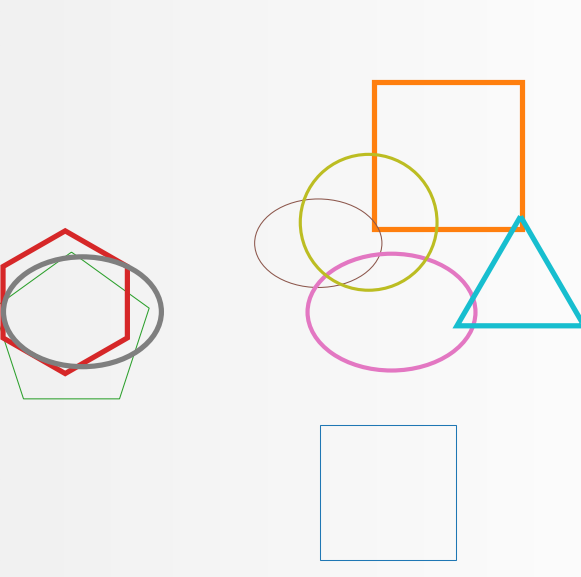[{"shape": "square", "thickness": 0.5, "radius": 0.58, "center": [0.668, 0.146]}, {"shape": "square", "thickness": 2.5, "radius": 0.64, "center": [0.771, 0.73]}, {"shape": "pentagon", "thickness": 0.5, "radius": 0.7, "center": [0.123, 0.422]}, {"shape": "hexagon", "thickness": 2.5, "radius": 0.62, "center": [0.112, 0.476]}, {"shape": "oval", "thickness": 0.5, "radius": 0.55, "center": [0.548, 0.578]}, {"shape": "oval", "thickness": 2, "radius": 0.72, "center": [0.674, 0.459]}, {"shape": "oval", "thickness": 2.5, "radius": 0.68, "center": [0.142, 0.459]}, {"shape": "circle", "thickness": 1.5, "radius": 0.59, "center": [0.634, 0.614]}, {"shape": "triangle", "thickness": 2.5, "radius": 0.63, "center": [0.896, 0.498]}]